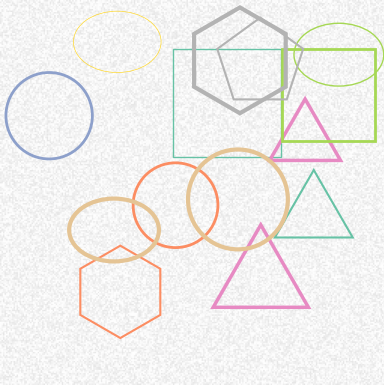[{"shape": "square", "thickness": 1, "radius": 0.7, "center": [0.59, 0.732]}, {"shape": "triangle", "thickness": 1.5, "radius": 0.58, "center": [0.815, 0.442]}, {"shape": "hexagon", "thickness": 1.5, "radius": 0.6, "center": [0.312, 0.242]}, {"shape": "circle", "thickness": 2, "radius": 0.55, "center": [0.456, 0.467]}, {"shape": "circle", "thickness": 2, "radius": 0.56, "center": [0.128, 0.699]}, {"shape": "triangle", "thickness": 2.5, "radius": 0.71, "center": [0.677, 0.273]}, {"shape": "triangle", "thickness": 2.5, "radius": 0.53, "center": [0.792, 0.636]}, {"shape": "oval", "thickness": 1, "radius": 0.58, "center": [0.88, 0.858]}, {"shape": "square", "thickness": 2, "radius": 0.6, "center": [0.853, 0.752]}, {"shape": "oval", "thickness": 0.5, "radius": 0.57, "center": [0.305, 0.891]}, {"shape": "circle", "thickness": 3, "radius": 0.65, "center": [0.618, 0.482]}, {"shape": "oval", "thickness": 3, "radius": 0.58, "center": [0.296, 0.403]}, {"shape": "hexagon", "thickness": 3, "radius": 0.69, "center": [0.623, 0.843]}, {"shape": "pentagon", "thickness": 1.5, "radius": 0.59, "center": [0.676, 0.837]}]